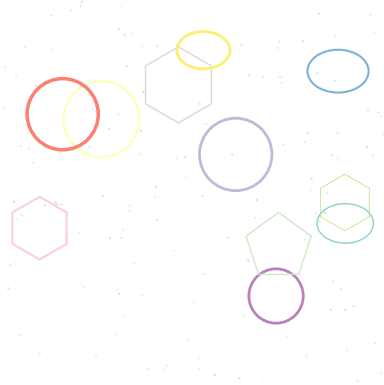[{"shape": "oval", "thickness": 1, "radius": 0.37, "center": [0.897, 0.42]}, {"shape": "circle", "thickness": 1.5, "radius": 0.49, "center": [0.263, 0.691]}, {"shape": "circle", "thickness": 2, "radius": 0.47, "center": [0.612, 0.599]}, {"shape": "circle", "thickness": 2.5, "radius": 0.46, "center": [0.163, 0.703]}, {"shape": "oval", "thickness": 1.5, "radius": 0.4, "center": [0.878, 0.815]}, {"shape": "hexagon", "thickness": 0.5, "radius": 0.37, "center": [0.896, 0.474]}, {"shape": "hexagon", "thickness": 1.5, "radius": 0.41, "center": [0.103, 0.407]}, {"shape": "hexagon", "thickness": 1, "radius": 0.49, "center": [0.463, 0.78]}, {"shape": "circle", "thickness": 2, "radius": 0.35, "center": [0.717, 0.231]}, {"shape": "pentagon", "thickness": 1, "radius": 0.44, "center": [0.724, 0.359]}, {"shape": "oval", "thickness": 2, "radius": 0.35, "center": [0.528, 0.87]}]